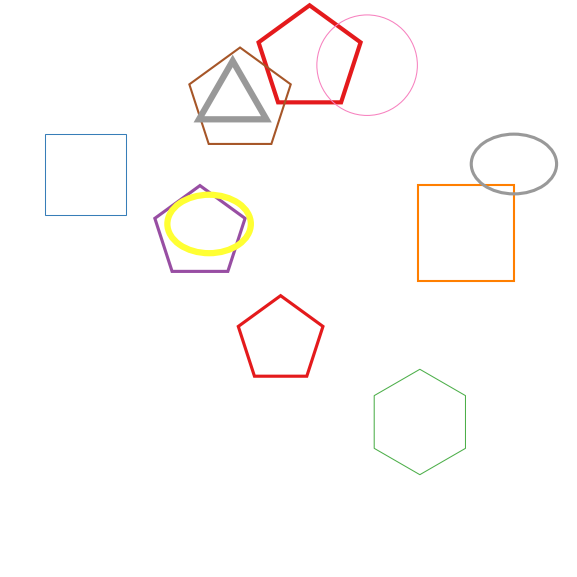[{"shape": "pentagon", "thickness": 2, "radius": 0.46, "center": [0.536, 0.897]}, {"shape": "pentagon", "thickness": 1.5, "radius": 0.39, "center": [0.486, 0.41]}, {"shape": "square", "thickness": 0.5, "radius": 0.35, "center": [0.147, 0.697]}, {"shape": "hexagon", "thickness": 0.5, "radius": 0.46, "center": [0.727, 0.268]}, {"shape": "pentagon", "thickness": 1.5, "radius": 0.41, "center": [0.346, 0.596]}, {"shape": "square", "thickness": 1, "radius": 0.41, "center": [0.807, 0.596]}, {"shape": "oval", "thickness": 3, "radius": 0.36, "center": [0.362, 0.611]}, {"shape": "pentagon", "thickness": 1, "radius": 0.46, "center": [0.416, 0.825]}, {"shape": "circle", "thickness": 0.5, "radius": 0.44, "center": [0.636, 0.886]}, {"shape": "oval", "thickness": 1.5, "radius": 0.37, "center": [0.89, 0.715]}, {"shape": "triangle", "thickness": 3, "radius": 0.34, "center": [0.403, 0.826]}]